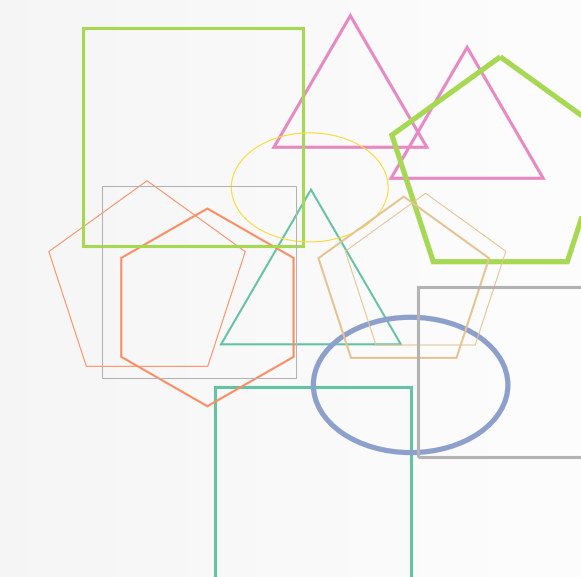[{"shape": "triangle", "thickness": 1, "radius": 0.89, "center": [0.535, 0.492]}, {"shape": "square", "thickness": 1.5, "radius": 0.84, "center": [0.538, 0.16]}, {"shape": "pentagon", "thickness": 0.5, "radius": 0.89, "center": [0.253, 0.509]}, {"shape": "hexagon", "thickness": 1, "radius": 0.86, "center": [0.357, 0.467]}, {"shape": "oval", "thickness": 2.5, "radius": 0.84, "center": [0.706, 0.333]}, {"shape": "triangle", "thickness": 1.5, "radius": 0.76, "center": [0.804, 0.766]}, {"shape": "triangle", "thickness": 1.5, "radius": 0.76, "center": [0.603, 0.82]}, {"shape": "pentagon", "thickness": 2.5, "radius": 0.98, "center": [0.861, 0.705]}, {"shape": "square", "thickness": 1.5, "radius": 0.95, "center": [0.332, 0.762]}, {"shape": "oval", "thickness": 0.5, "radius": 0.67, "center": [0.533, 0.675]}, {"shape": "pentagon", "thickness": 1, "radius": 0.77, "center": [0.695, 0.504]}, {"shape": "pentagon", "thickness": 0.5, "radius": 0.73, "center": [0.732, 0.519]}, {"shape": "square", "thickness": 0.5, "radius": 0.83, "center": [0.342, 0.511]}, {"shape": "square", "thickness": 1.5, "radius": 0.74, "center": [0.867, 0.355]}]